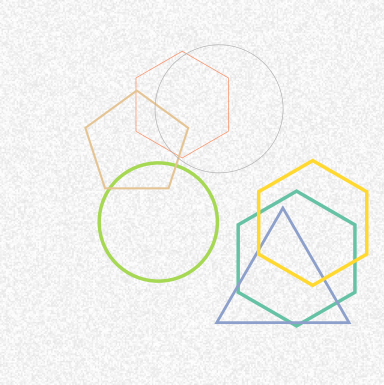[{"shape": "hexagon", "thickness": 2.5, "radius": 0.88, "center": [0.77, 0.328]}, {"shape": "hexagon", "thickness": 0.5, "radius": 0.69, "center": [0.473, 0.728]}, {"shape": "triangle", "thickness": 2, "radius": 0.99, "center": [0.735, 0.261]}, {"shape": "circle", "thickness": 2.5, "radius": 0.77, "center": [0.411, 0.423]}, {"shape": "hexagon", "thickness": 2.5, "radius": 0.81, "center": [0.812, 0.421]}, {"shape": "pentagon", "thickness": 1.5, "radius": 0.7, "center": [0.355, 0.624]}, {"shape": "circle", "thickness": 0.5, "radius": 0.83, "center": [0.569, 0.717]}]